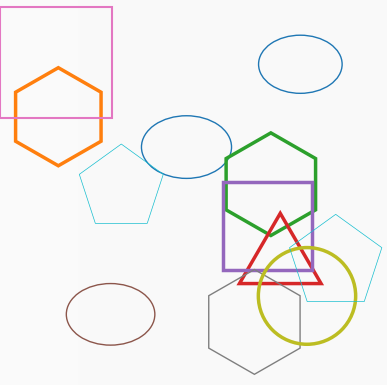[{"shape": "oval", "thickness": 1, "radius": 0.54, "center": [0.775, 0.833]}, {"shape": "oval", "thickness": 1, "radius": 0.58, "center": [0.481, 0.618]}, {"shape": "hexagon", "thickness": 2.5, "radius": 0.64, "center": [0.151, 0.697]}, {"shape": "hexagon", "thickness": 2.5, "radius": 0.67, "center": [0.699, 0.522]}, {"shape": "triangle", "thickness": 2.5, "radius": 0.61, "center": [0.723, 0.324]}, {"shape": "square", "thickness": 2.5, "radius": 0.57, "center": [0.69, 0.413]}, {"shape": "oval", "thickness": 1, "radius": 0.57, "center": [0.285, 0.184]}, {"shape": "square", "thickness": 1.5, "radius": 0.73, "center": [0.144, 0.838]}, {"shape": "hexagon", "thickness": 1, "radius": 0.68, "center": [0.657, 0.164]}, {"shape": "circle", "thickness": 2.5, "radius": 0.63, "center": [0.792, 0.231]}, {"shape": "pentagon", "thickness": 0.5, "radius": 0.57, "center": [0.313, 0.512]}, {"shape": "pentagon", "thickness": 0.5, "radius": 0.63, "center": [0.866, 0.318]}]